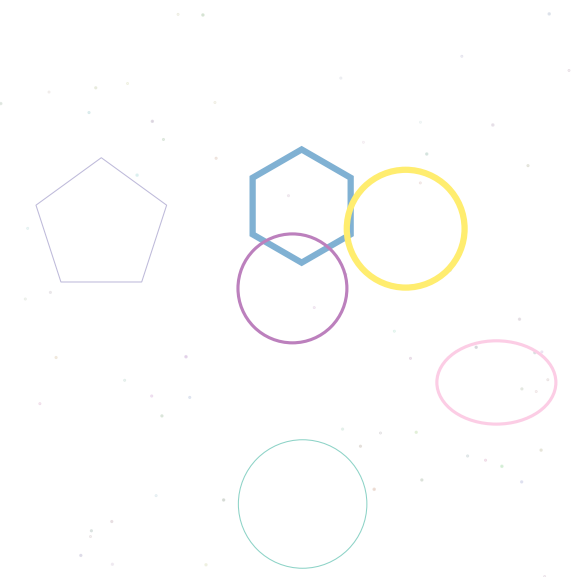[{"shape": "circle", "thickness": 0.5, "radius": 0.56, "center": [0.524, 0.126]}, {"shape": "pentagon", "thickness": 0.5, "radius": 0.59, "center": [0.175, 0.607]}, {"shape": "hexagon", "thickness": 3, "radius": 0.49, "center": [0.522, 0.642]}, {"shape": "oval", "thickness": 1.5, "radius": 0.52, "center": [0.86, 0.337]}, {"shape": "circle", "thickness": 1.5, "radius": 0.47, "center": [0.506, 0.5]}, {"shape": "circle", "thickness": 3, "radius": 0.51, "center": [0.702, 0.603]}]